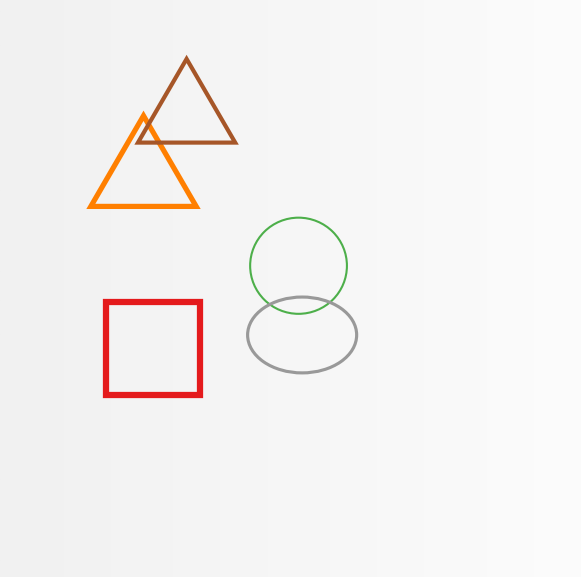[{"shape": "square", "thickness": 3, "radius": 0.4, "center": [0.263, 0.396]}, {"shape": "circle", "thickness": 1, "radius": 0.42, "center": [0.514, 0.539]}, {"shape": "triangle", "thickness": 2.5, "radius": 0.52, "center": [0.247, 0.694]}, {"shape": "triangle", "thickness": 2, "radius": 0.48, "center": [0.321, 0.801]}, {"shape": "oval", "thickness": 1.5, "radius": 0.47, "center": [0.52, 0.419]}]